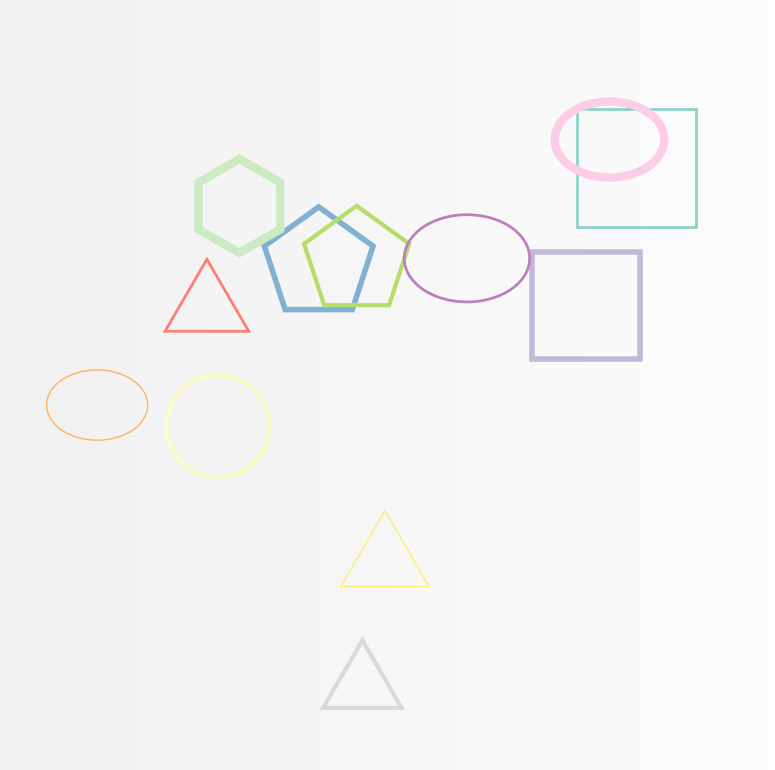[{"shape": "square", "thickness": 1, "radius": 0.38, "center": [0.821, 0.782]}, {"shape": "circle", "thickness": 1, "radius": 0.33, "center": [0.281, 0.447]}, {"shape": "square", "thickness": 2, "radius": 0.35, "center": [0.756, 0.603]}, {"shape": "triangle", "thickness": 1, "radius": 0.31, "center": [0.267, 0.601]}, {"shape": "pentagon", "thickness": 2, "radius": 0.37, "center": [0.411, 0.658]}, {"shape": "oval", "thickness": 0.5, "radius": 0.33, "center": [0.125, 0.474]}, {"shape": "pentagon", "thickness": 1.5, "radius": 0.36, "center": [0.46, 0.661]}, {"shape": "oval", "thickness": 3, "radius": 0.35, "center": [0.787, 0.819]}, {"shape": "triangle", "thickness": 1.5, "radius": 0.29, "center": [0.468, 0.11]}, {"shape": "oval", "thickness": 1, "radius": 0.4, "center": [0.603, 0.665]}, {"shape": "hexagon", "thickness": 3, "radius": 0.3, "center": [0.309, 0.733]}, {"shape": "triangle", "thickness": 0.5, "radius": 0.33, "center": [0.497, 0.271]}]